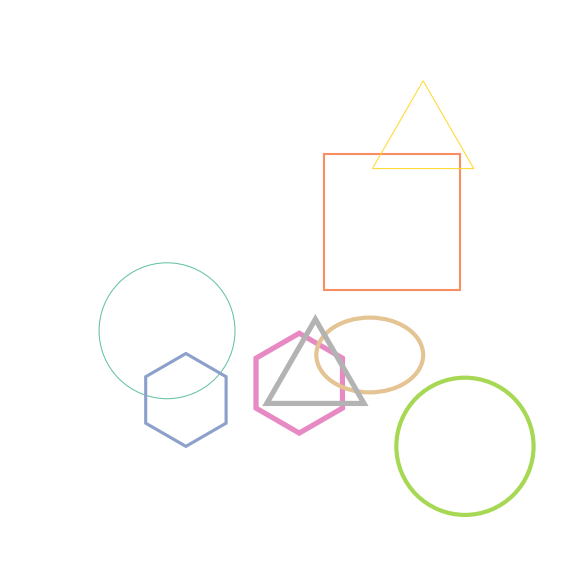[{"shape": "circle", "thickness": 0.5, "radius": 0.59, "center": [0.289, 0.426]}, {"shape": "square", "thickness": 1, "radius": 0.59, "center": [0.679, 0.615]}, {"shape": "hexagon", "thickness": 1.5, "radius": 0.4, "center": [0.322, 0.307]}, {"shape": "hexagon", "thickness": 2.5, "radius": 0.43, "center": [0.518, 0.336]}, {"shape": "circle", "thickness": 2, "radius": 0.59, "center": [0.805, 0.226]}, {"shape": "triangle", "thickness": 0.5, "radius": 0.51, "center": [0.733, 0.758]}, {"shape": "oval", "thickness": 2, "radius": 0.46, "center": [0.64, 0.384]}, {"shape": "triangle", "thickness": 2.5, "radius": 0.49, "center": [0.546, 0.349]}]